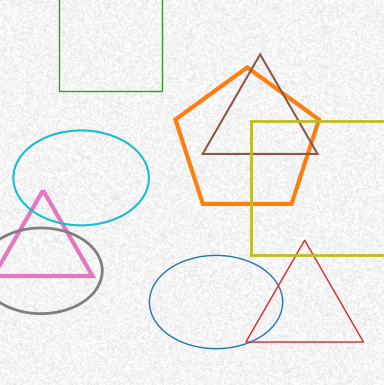[{"shape": "oval", "thickness": 1, "radius": 0.87, "center": [0.561, 0.215]}, {"shape": "pentagon", "thickness": 3, "radius": 0.98, "center": [0.642, 0.629]}, {"shape": "square", "thickness": 1, "radius": 0.67, "center": [0.286, 0.898]}, {"shape": "triangle", "thickness": 1, "radius": 0.88, "center": [0.791, 0.2]}, {"shape": "triangle", "thickness": 1.5, "radius": 0.86, "center": [0.676, 0.686]}, {"shape": "triangle", "thickness": 3, "radius": 0.74, "center": [0.112, 0.357]}, {"shape": "oval", "thickness": 2, "radius": 0.8, "center": [0.107, 0.297]}, {"shape": "square", "thickness": 2, "radius": 0.87, "center": [0.825, 0.512]}, {"shape": "oval", "thickness": 1.5, "radius": 0.88, "center": [0.211, 0.538]}]